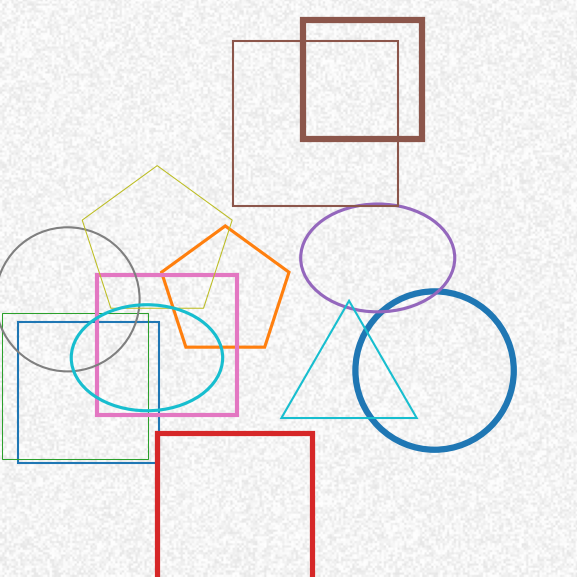[{"shape": "circle", "thickness": 3, "radius": 0.69, "center": [0.753, 0.357]}, {"shape": "square", "thickness": 1, "radius": 0.61, "center": [0.153, 0.319]}, {"shape": "pentagon", "thickness": 1.5, "radius": 0.58, "center": [0.39, 0.492]}, {"shape": "square", "thickness": 0.5, "radius": 0.63, "center": [0.13, 0.33]}, {"shape": "square", "thickness": 2.5, "radius": 0.67, "center": [0.406, 0.115]}, {"shape": "oval", "thickness": 1.5, "radius": 0.67, "center": [0.654, 0.553]}, {"shape": "square", "thickness": 1, "radius": 0.71, "center": [0.546, 0.785]}, {"shape": "square", "thickness": 3, "radius": 0.51, "center": [0.628, 0.861]}, {"shape": "square", "thickness": 2, "radius": 0.61, "center": [0.29, 0.401]}, {"shape": "circle", "thickness": 1, "radius": 0.62, "center": [0.117, 0.481]}, {"shape": "pentagon", "thickness": 0.5, "radius": 0.68, "center": [0.272, 0.576]}, {"shape": "oval", "thickness": 1.5, "radius": 0.66, "center": [0.254, 0.38]}, {"shape": "triangle", "thickness": 1, "radius": 0.68, "center": [0.604, 0.343]}]